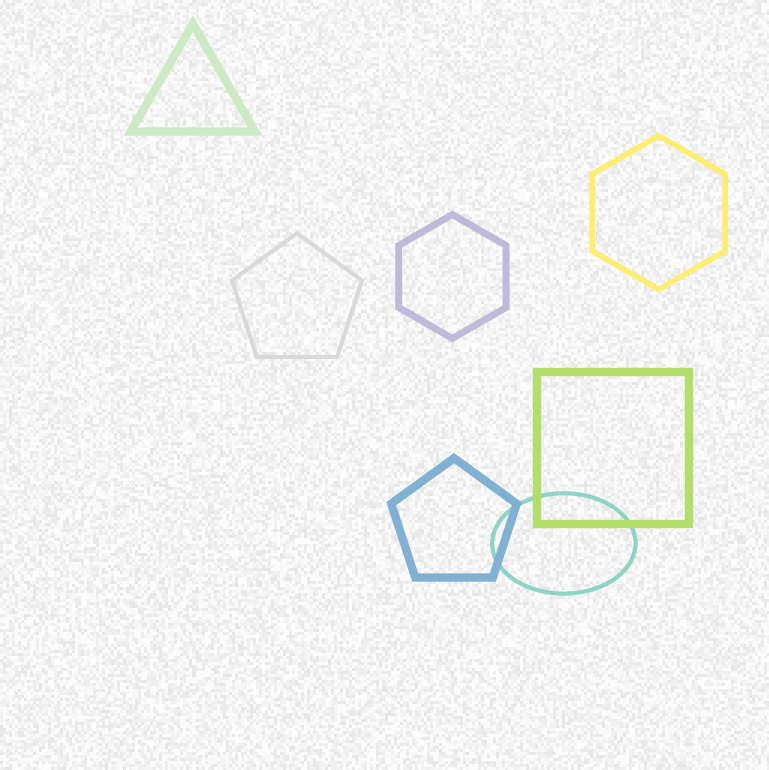[{"shape": "oval", "thickness": 1.5, "radius": 0.47, "center": [0.732, 0.294]}, {"shape": "hexagon", "thickness": 2.5, "radius": 0.4, "center": [0.587, 0.641]}, {"shape": "pentagon", "thickness": 3, "radius": 0.43, "center": [0.59, 0.319]}, {"shape": "square", "thickness": 3, "radius": 0.49, "center": [0.796, 0.418]}, {"shape": "pentagon", "thickness": 1.5, "radius": 0.44, "center": [0.386, 0.608]}, {"shape": "triangle", "thickness": 3, "radius": 0.47, "center": [0.25, 0.876]}, {"shape": "hexagon", "thickness": 2, "radius": 0.5, "center": [0.855, 0.724]}]